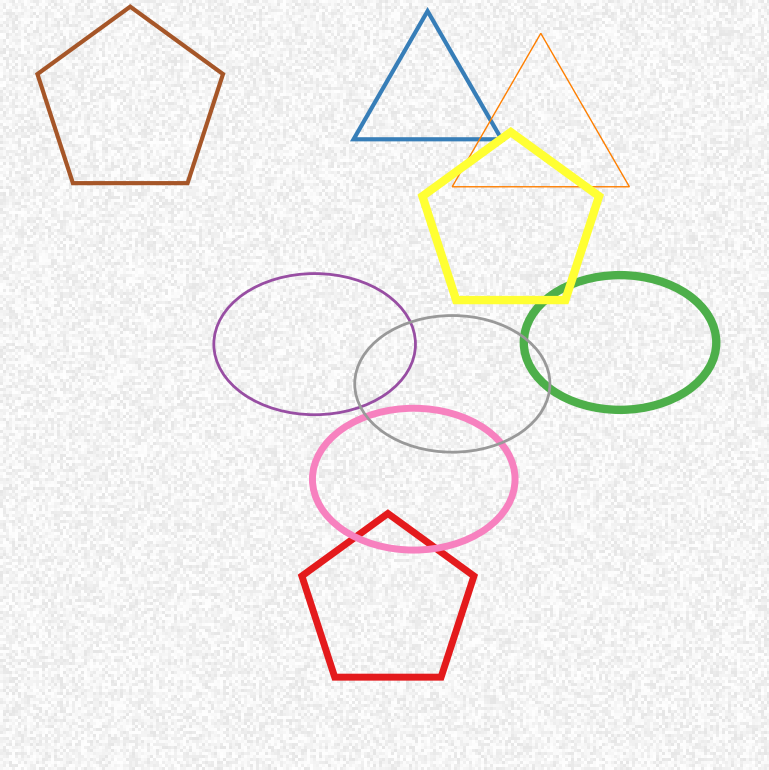[{"shape": "pentagon", "thickness": 2.5, "radius": 0.59, "center": [0.504, 0.216]}, {"shape": "triangle", "thickness": 1.5, "radius": 0.55, "center": [0.555, 0.875]}, {"shape": "oval", "thickness": 3, "radius": 0.62, "center": [0.805, 0.555]}, {"shape": "oval", "thickness": 1, "radius": 0.65, "center": [0.409, 0.553]}, {"shape": "triangle", "thickness": 0.5, "radius": 0.66, "center": [0.702, 0.824]}, {"shape": "pentagon", "thickness": 3, "radius": 0.6, "center": [0.663, 0.708]}, {"shape": "pentagon", "thickness": 1.5, "radius": 0.63, "center": [0.169, 0.865]}, {"shape": "oval", "thickness": 2.5, "radius": 0.66, "center": [0.537, 0.378]}, {"shape": "oval", "thickness": 1, "radius": 0.63, "center": [0.587, 0.501]}]